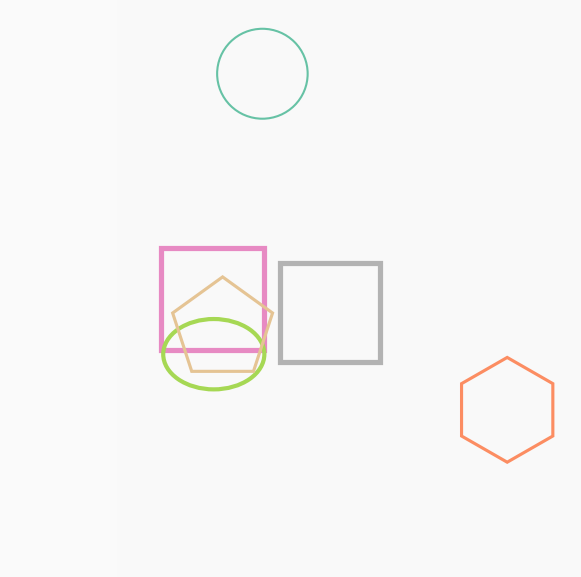[{"shape": "circle", "thickness": 1, "radius": 0.39, "center": [0.451, 0.871]}, {"shape": "hexagon", "thickness": 1.5, "radius": 0.45, "center": [0.873, 0.289]}, {"shape": "square", "thickness": 2.5, "radius": 0.44, "center": [0.365, 0.482]}, {"shape": "oval", "thickness": 2, "radius": 0.44, "center": [0.368, 0.386]}, {"shape": "pentagon", "thickness": 1.5, "radius": 0.45, "center": [0.383, 0.429]}, {"shape": "square", "thickness": 2.5, "radius": 0.43, "center": [0.568, 0.458]}]